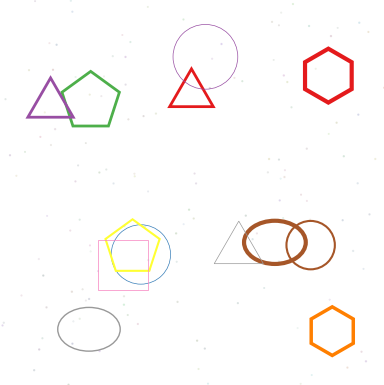[{"shape": "hexagon", "thickness": 3, "radius": 0.35, "center": [0.853, 0.804]}, {"shape": "triangle", "thickness": 2, "radius": 0.33, "center": [0.497, 0.756]}, {"shape": "circle", "thickness": 0.5, "radius": 0.39, "center": [0.366, 0.339]}, {"shape": "pentagon", "thickness": 2, "radius": 0.39, "center": [0.236, 0.736]}, {"shape": "triangle", "thickness": 2, "radius": 0.34, "center": [0.131, 0.73]}, {"shape": "circle", "thickness": 0.5, "radius": 0.42, "center": [0.534, 0.852]}, {"shape": "hexagon", "thickness": 2.5, "radius": 0.32, "center": [0.863, 0.14]}, {"shape": "pentagon", "thickness": 1.5, "radius": 0.37, "center": [0.344, 0.356]}, {"shape": "oval", "thickness": 3, "radius": 0.4, "center": [0.714, 0.371]}, {"shape": "circle", "thickness": 1.5, "radius": 0.31, "center": [0.807, 0.363]}, {"shape": "square", "thickness": 0.5, "radius": 0.32, "center": [0.319, 0.311]}, {"shape": "oval", "thickness": 1, "radius": 0.41, "center": [0.231, 0.145]}, {"shape": "triangle", "thickness": 0.5, "radius": 0.37, "center": [0.62, 0.352]}]